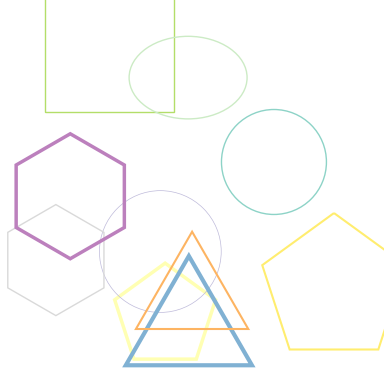[{"shape": "circle", "thickness": 1, "radius": 0.68, "center": [0.712, 0.579]}, {"shape": "pentagon", "thickness": 2.5, "radius": 0.69, "center": [0.429, 0.179]}, {"shape": "circle", "thickness": 0.5, "radius": 0.79, "center": [0.416, 0.347]}, {"shape": "triangle", "thickness": 3, "radius": 0.95, "center": [0.491, 0.146]}, {"shape": "triangle", "thickness": 1.5, "radius": 0.84, "center": [0.499, 0.23]}, {"shape": "square", "thickness": 1, "radius": 0.83, "center": [0.285, 0.875]}, {"shape": "hexagon", "thickness": 1, "radius": 0.72, "center": [0.145, 0.324]}, {"shape": "hexagon", "thickness": 2.5, "radius": 0.81, "center": [0.182, 0.49]}, {"shape": "oval", "thickness": 1, "radius": 0.77, "center": [0.489, 0.798]}, {"shape": "pentagon", "thickness": 1.5, "radius": 0.98, "center": [0.867, 0.251]}]